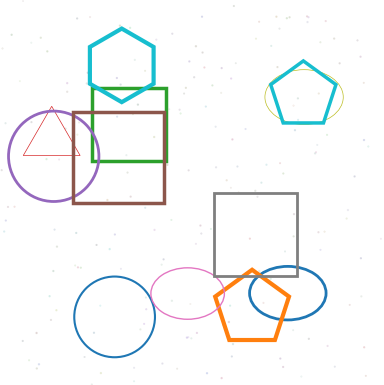[{"shape": "circle", "thickness": 1.5, "radius": 0.52, "center": [0.298, 0.177]}, {"shape": "oval", "thickness": 2, "radius": 0.5, "center": [0.748, 0.239]}, {"shape": "pentagon", "thickness": 3, "radius": 0.5, "center": [0.655, 0.198]}, {"shape": "square", "thickness": 2.5, "radius": 0.48, "center": [0.335, 0.677]}, {"shape": "triangle", "thickness": 0.5, "radius": 0.43, "center": [0.134, 0.639]}, {"shape": "circle", "thickness": 2, "radius": 0.59, "center": [0.14, 0.594]}, {"shape": "square", "thickness": 2.5, "radius": 0.59, "center": [0.308, 0.591]}, {"shape": "oval", "thickness": 1, "radius": 0.48, "center": [0.487, 0.238]}, {"shape": "square", "thickness": 2, "radius": 0.54, "center": [0.663, 0.391]}, {"shape": "oval", "thickness": 0.5, "radius": 0.51, "center": [0.79, 0.748]}, {"shape": "pentagon", "thickness": 2.5, "radius": 0.45, "center": [0.788, 0.753]}, {"shape": "hexagon", "thickness": 3, "radius": 0.48, "center": [0.316, 0.83]}]